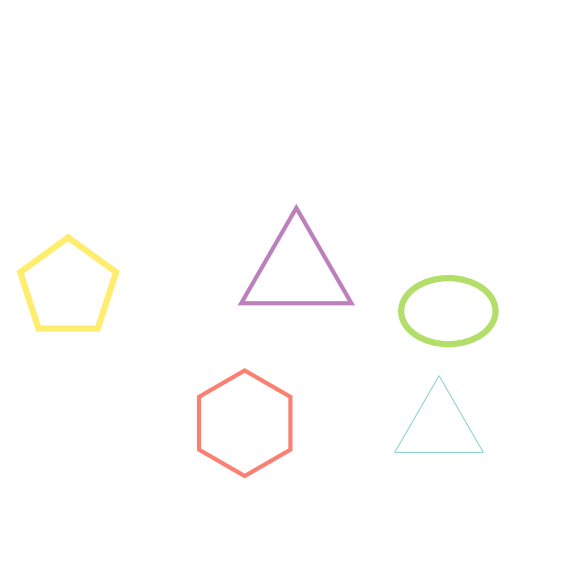[{"shape": "triangle", "thickness": 0.5, "radius": 0.44, "center": [0.76, 0.26]}, {"shape": "hexagon", "thickness": 2, "radius": 0.46, "center": [0.424, 0.266]}, {"shape": "oval", "thickness": 3, "radius": 0.41, "center": [0.776, 0.46]}, {"shape": "triangle", "thickness": 2, "radius": 0.55, "center": [0.513, 0.529]}, {"shape": "pentagon", "thickness": 3, "radius": 0.44, "center": [0.118, 0.501]}]